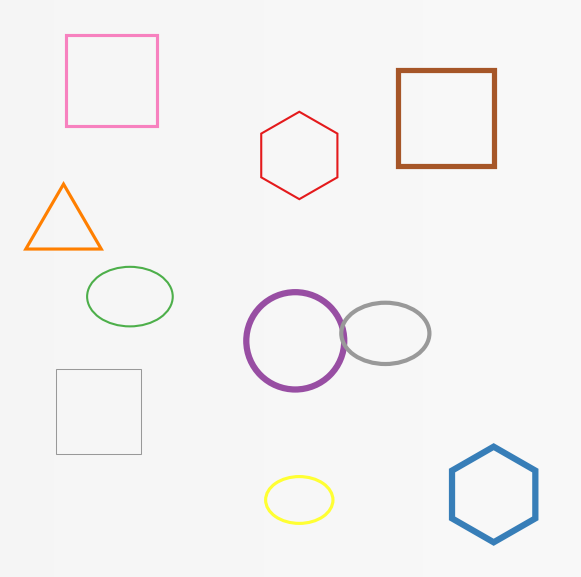[{"shape": "hexagon", "thickness": 1, "radius": 0.38, "center": [0.515, 0.73]}, {"shape": "hexagon", "thickness": 3, "radius": 0.41, "center": [0.849, 0.143]}, {"shape": "oval", "thickness": 1, "radius": 0.37, "center": [0.224, 0.486]}, {"shape": "circle", "thickness": 3, "radius": 0.42, "center": [0.508, 0.409]}, {"shape": "triangle", "thickness": 1.5, "radius": 0.37, "center": [0.109, 0.605]}, {"shape": "oval", "thickness": 1.5, "radius": 0.29, "center": [0.515, 0.133]}, {"shape": "square", "thickness": 2.5, "radius": 0.41, "center": [0.768, 0.794]}, {"shape": "square", "thickness": 1.5, "radius": 0.39, "center": [0.192, 0.859]}, {"shape": "square", "thickness": 0.5, "radius": 0.37, "center": [0.169, 0.287]}, {"shape": "oval", "thickness": 2, "radius": 0.38, "center": [0.663, 0.422]}]